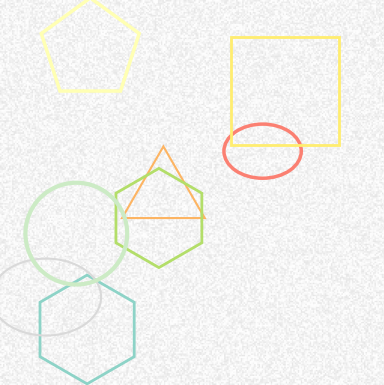[{"shape": "hexagon", "thickness": 2, "radius": 0.71, "center": [0.226, 0.144]}, {"shape": "pentagon", "thickness": 2.5, "radius": 0.67, "center": [0.234, 0.872]}, {"shape": "oval", "thickness": 2.5, "radius": 0.5, "center": [0.682, 0.607]}, {"shape": "triangle", "thickness": 1.5, "radius": 0.62, "center": [0.424, 0.496]}, {"shape": "hexagon", "thickness": 2, "radius": 0.64, "center": [0.413, 0.434]}, {"shape": "oval", "thickness": 1.5, "radius": 0.71, "center": [0.12, 0.228]}, {"shape": "circle", "thickness": 3, "radius": 0.66, "center": [0.198, 0.393]}, {"shape": "square", "thickness": 2, "radius": 0.7, "center": [0.74, 0.764]}]